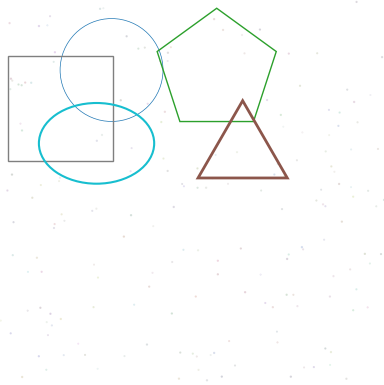[{"shape": "circle", "thickness": 0.5, "radius": 0.67, "center": [0.29, 0.818]}, {"shape": "pentagon", "thickness": 1, "radius": 0.81, "center": [0.563, 0.816]}, {"shape": "triangle", "thickness": 2, "radius": 0.67, "center": [0.63, 0.605]}, {"shape": "square", "thickness": 1, "radius": 0.68, "center": [0.157, 0.718]}, {"shape": "oval", "thickness": 1.5, "radius": 0.75, "center": [0.251, 0.628]}]